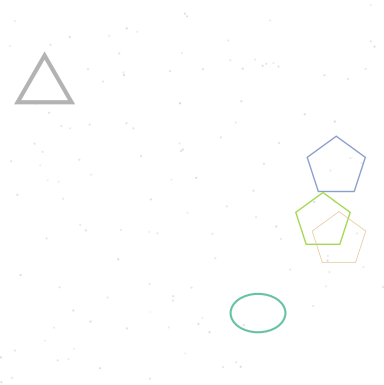[{"shape": "oval", "thickness": 1.5, "radius": 0.36, "center": [0.67, 0.187]}, {"shape": "pentagon", "thickness": 1, "radius": 0.4, "center": [0.873, 0.567]}, {"shape": "pentagon", "thickness": 1, "radius": 0.37, "center": [0.839, 0.426]}, {"shape": "pentagon", "thickness": 0.5, "radius": 0.37, "center": [0.88, 0.377]}, {"shape": "triangle", "thickness": 3, "radius": 0.4, "center": [0.116, 0.775]}]